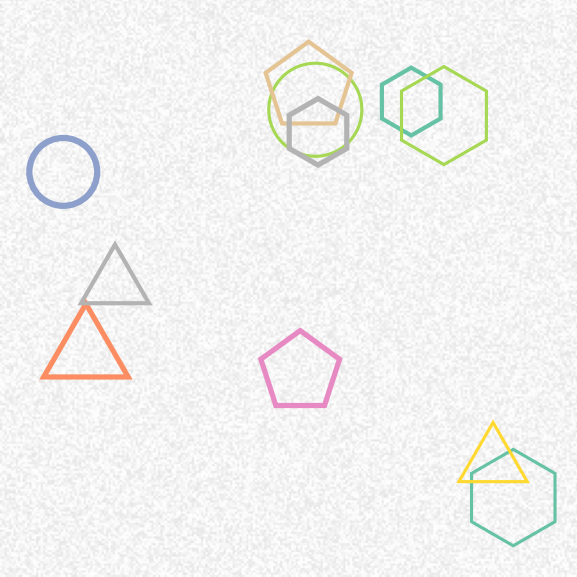[{"shape": "hexagon", "thickness": 2, "radius": 0.29, "center": [0.712, 0.823]}, {"shape": "hexagon", "thickness": 1.5, "radius": 0.42, "center": [0.889, 0.138]}, {"shape": "triangle", "thickness": 2.5, "radius": 0.42, "center": [0.149, 0.389]}, {"shape": "circle", "thickness": 3, "radius": 0.29, "center": [0.11, 0.701]}, {"shape": "pentagon", "thickness": 2.5, "radius": 0.36, "center": [0.52, 0.355]}, {"shape": "hexagon", "thickness": 1.5, "radius": 0.42, "center": [0.769, 0.799]}, {"shape": "circle", "thickness": 1.5, "radius": 0.4, "center": [0.546, 0.809]}, {"shape": "triangle", "thickness": 1.5, "radius": 0.34, "center": [0.854, 0.199]}, {"shape": "pentagon", "thickness": 2, "radius": 0.39, "center": [0.534, 0.849]}, {"shape": "triangle", "thickness": 2, "radius": 0.34, "center": [0.199, 0.508]}, {"shape": "hexagon", "thickness": 2.5, "radius": 0.29, "center": [0.551, 0.771]}]